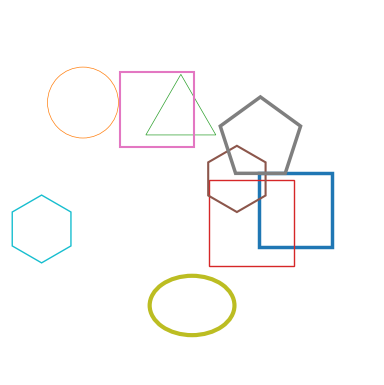[{"shape": "square", "thickness": 2.5, "radius": 0.48, "center": [0.767, 0.454]}, {"shape": "circle", "thickness": 0.5, "radius": 0.46, "center": [0.215, 0.734]}, {"shape": "triangle", "thickness": 0.5, "radius": 0.52, "center": [0.47, 0.702]}, {"shape": "square", "thickness": 1, "radius": 0.55, "center": [0.652, 0.42]}, {"shape": "hexagon", "thickness": 1.5, "radius": 0.43, "center": [0.615, 0.535]}, {"shape": "square", "thickness": 1.5, "radius": 0.48, "center": [0.407, 0.715]}, {"shape": "pentagon", "thickness": 2.5, "radius": 0.55, "center": [0.676, 0.638]}, {"shape": "oval", "thickness": 3, "radius": 0.55, "center": [0.499, 0.207]}, {"shape": "hexagon", "thickness": 1, "radius": 0.44, "center": [0.108, 0.405]}]